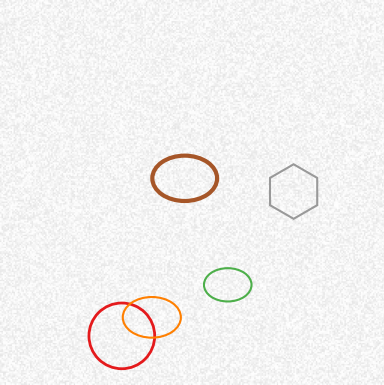[{"shape": "circle", "thickness": 2, "radius": 0.43, "center": [0.316, 0.128]}, {"shape": "oval", "thickness": 1.5, "radius": 0.31, "center": [0.592, 0.26]}, {"shape": "oval", "thickness": 1.5, "radius": 0.38, "center": [0.394, 0.176]}, {"shape": "oval", "thickness": 3, "radius": 0.42, "center": [0.48, 0.537]}, {"shape": "hexagon", "thickness": 1.5, "radius": 0.35, "center": [0.763, 0.502]}]